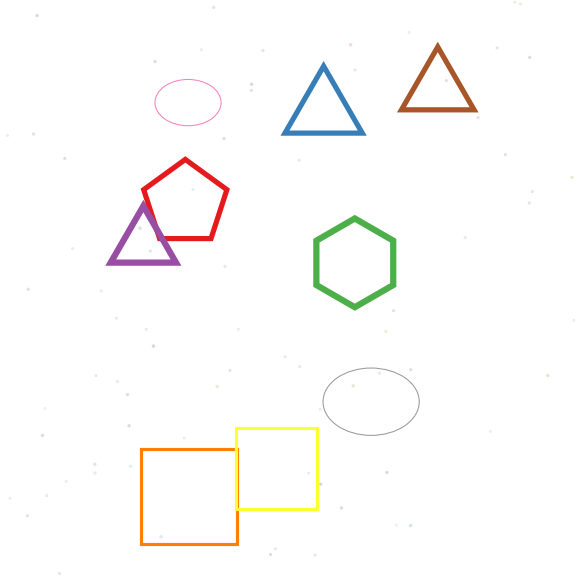[{"shape": "pentagon", "thickness": 2.5, "radius": 0.38, "center": [0.321, 0.647]}, {"shape": "triangle", "thickness": 2.5, "radius": 0.39, "center": [0.56, 0.807]}, {"shape": "hexagon", "thickness": 3, "radius": 0.38, "center": [0.614, 0.544]}, {"shape": "triangle", "thickness": 3, "radius": 0.33, "center": [0.248, 0.577]}, {"shape": "square", "thickness": 1.5, "radius": 0.41, "center": [0.327, 0.139]}, {"shape": "square", "thickness": 1.5, "radius": 0.35, "center": [0.479, 0.188]}, {"shape": "triangle", "thickness": 2.5, "radius": 0.36, "center": [0.758, 0.845]}, {"shape": "oval", "thickness": 0.5, "radius": 0.29, "center": [0.326, 0.821]}, {"shape": "oval", "thickness": 0.5, "radius": 0.42, "center": [0.643, 0.304]}]